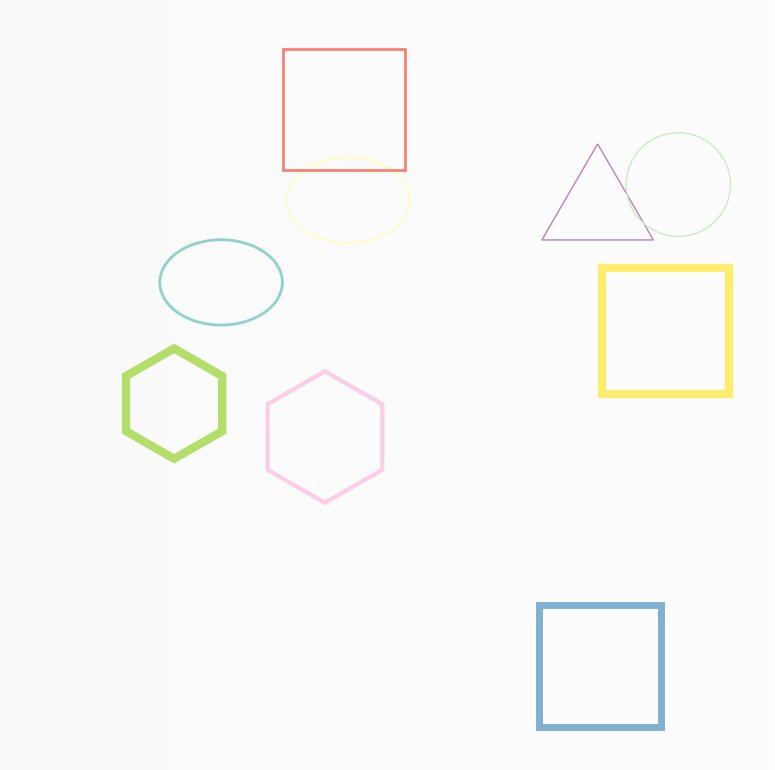[{"shape": "oval", "thickness": 1, "radius": 0.4, "center": [0.285, 0.633]}, {"shape": "oval", "thickness": 0.5, "radius": 0.4, "center": [0.449, 0.74]}, {"shape": "square", "thickness": 1, "radius": 0.39, "center": [0.444, 0.858]}, {"shape": "square", "thickness": 2.5, "radius": 0.39, "center": [0.774, 0.135]}, {"shape": "hexagon", "thickness": 3, "radius": 0.36, "center": [0.225, 0.476]}, {"shape": "hexagon", "thickness": 1.5, "radius": 0.43, "center": [0.419, 0.432]}, {"shape": "triangle", "thickness": 0.5, "radius": 0.42, "center": [0.771, 0.73]}, {"shape": "circle", "thickness": 0.5, "radius": 0.34, "center": [0.875, 0.76]}, {"shape": "square", "thickness": 3, "radius": 0.41, "center": [0.859, 0.57]}]